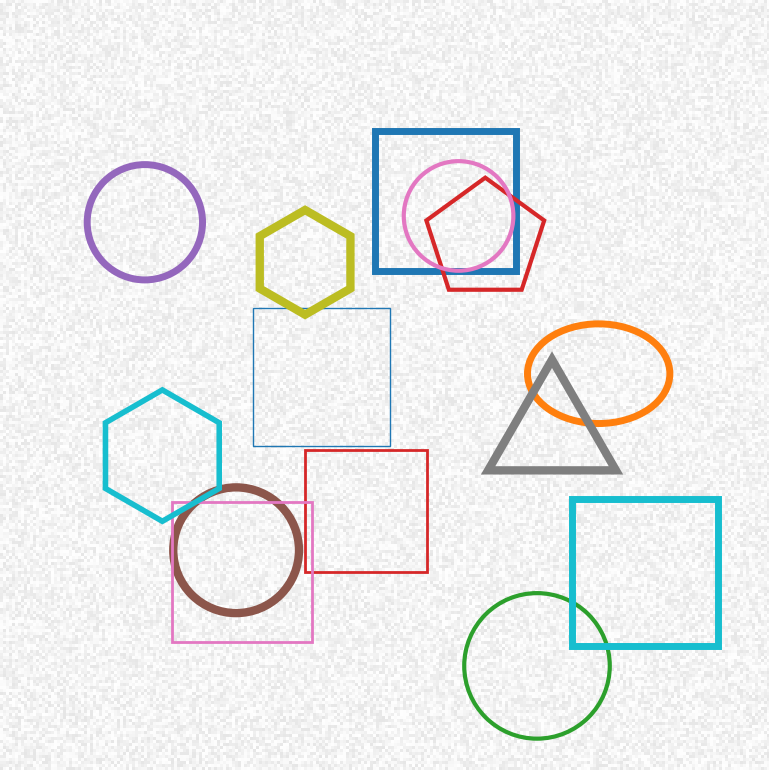[{"shape": "square", "thickness": 0.5, "radius": 0.45, "center": [0.418, 0.51]}, {"shape": "square", "thickness": 2.5, "radius": 0.46, "center": [0.579, 0.739]}, {"shape": "oval", "thickness": 2.5, "radius": 0.46, "center": [0.777, 0.515]}, {"shape": "circle", "thickness": 1.5, "radius": 0.47, "center": [0.697, 0.135]}, {"shape": "square", "thickness": 1, "radius": 0.4, "center": [0.475, 0.336]}, {"shape": "pentagon", "thickness": 1.5, "radius": 0.4, "center": [0.63, 0.689]}, {"shape": "circle", "thickness": 2.5, "radius": 0.37, "center": [0.188, 0.711]}, {"shape": "circle", "thickness": 3, "radius": 0.41, "center": [0.307, 0.285]}, {"shape": "square", "thickness": 1, "radius": 0.46, "center": [0.314, 0.257]}, {"shape": "circle", "thickness": 1.5, "radius": 0.36, "center": [0.596, 0.72]}, {"shape": "triangle", "thickness": 3, "radius": 0.48, "center": [0.717, 0.437]}, {"shape": "hexagon", "thickness": 3, "radius": 0.34, "center": [0.396, 0.659]}, {"shape": "square", "thickness": 2.5, "radius": 0.48, "center": [0.838, 0.257]}, {"shape": "hexagon", "thickness": 2, "radius": 0.43, "center": [0.211, 0.408]}]